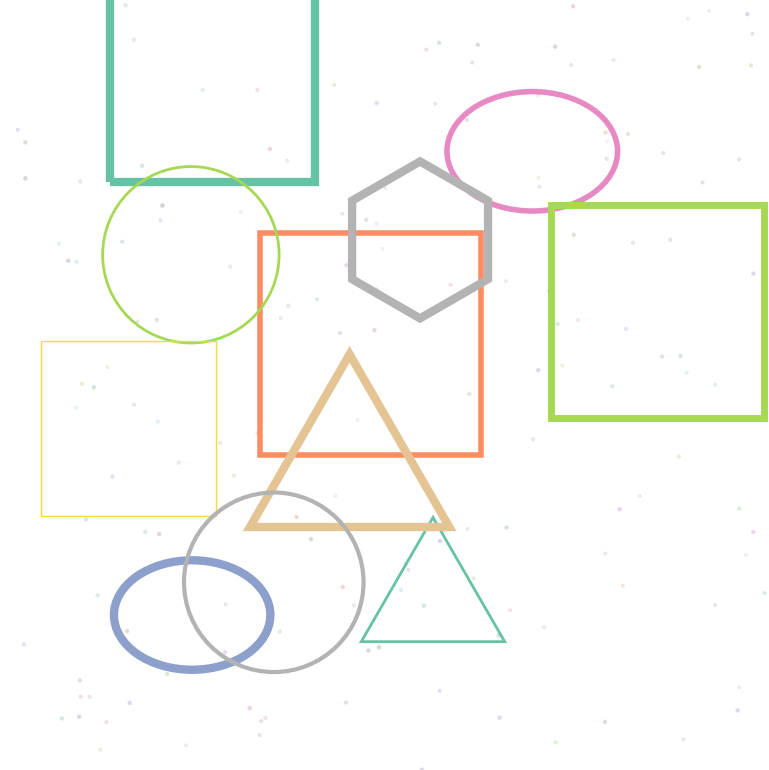[{"shape": "square", "thickness": 3, "radius": 0.67, "center": [0.276, 0.896]}, {"shape": "triangle", "thickness": 1, "radius": 0.54, "center": [0.562, 0.22]}, {"shape": "square", "thickness": 2, "radius": 0.72, "center": [0.481, 0.553]}, {"shape": "oval", "thickness": 3, "radius": 0.51, "center": [0.25, 0.201]}, {"shape": "oval", "thickness": 2, "radius": 0.55, "center": [0.691, 0.803]}, {"shape": "square", "thickness": 2.5, "radius": 0.69, "center": [0.854, 0.595]}, {"shape": "circle", "thickness": 1, "radius": 0.57, "center": [0.248, 0.669]}, {"shape": "square", "thickness": 0.5, "radius": 0.57, "center": [0.167, 0.444]}, {"shape": "triangle", "thickness": 3, "radius": 0.75, "center": [0.454, 0.39]}, {"shape": "hexagon", "thickness": 3, "radius": 0.51, "center": [0.546, 0.688]}, {"shape": "circle", "thickness": 1.5, "radius": 0.58, "center": [0.356, 0.244]}]